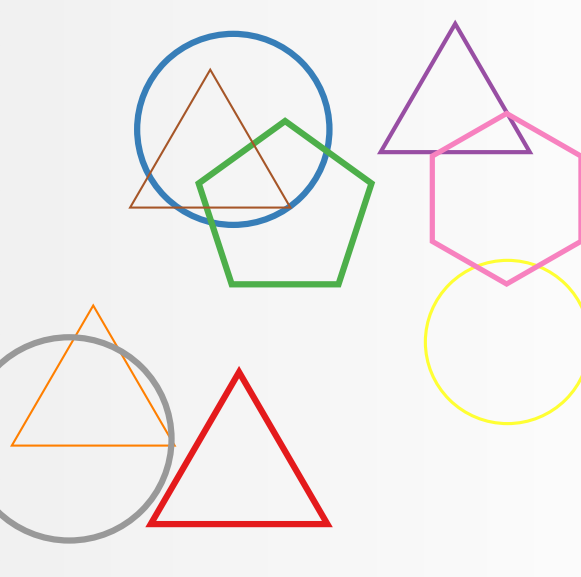[{"shape": "triangle", "thickness": 3, "radius": 0.88, "center": [0.411, 0.179]}, {"shape": "circle", "thickness": 3, "radius": 0.83, "center": [0.401, 0.775]}, {"shape": "pentagon", "thickness": 3, "radius": 0.78, "center": [0.49, 0.633]}, {"shape": "triangle", "thickness": 2, "radius": 0.74, "center": [0.783, 0.81]}, {"shape": "triangle", "thickness": 1, "radius": 0.81, "center": [0.16, 0.308]}, {"shape": "circle", "thickness": 1.5, "radius": 0.71, "center": [0.873, 0.407]}, {"shape": "triangle", "thickness": 1, "radius": 0.8, "center": [0.362, 0.719]}, {"shape": "hexagon", "thickness": 2.5, "radius": 0.74, "center": [0.872, 0.655]}, {"shape": "circle", "thickness": 3, "radius": 0.88, "center": [0.119, 0.239]}]